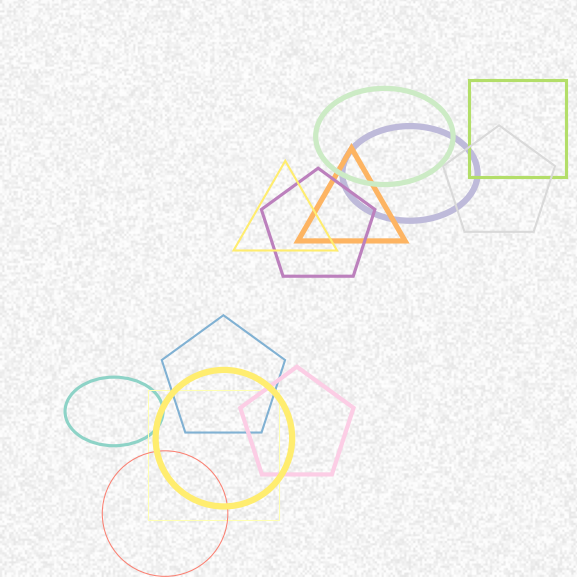[{"shape": "oval", "thickness": 1.5, "radius": 0.42, "center": [0.197, 0.287]}, {"shape": "square", "thickness": 0.5, "radius": 0.57, "center": [0.37, 0.211]}, {"shape": "oval", "thickness": 3, "radius": 0.59, "center": [0.71, 0.699]}, {"shape": "circle", "thickness": 0.5, "radius": 0.54, "center": [0.286, 0.11]}, {"shape": "pentagon", "thickness": 1, "radius": 0.56, "center": [0.387, 0.341]}, {"shape": "triangle", "thickness": 2.5, "radius": 0.54, "center": [0.609, 0.635]}, {"shape": "square", "thickness": 1.5, "radius": 0.42, "center": [0.896, 0.776]}, {"shape": "pentagon", "thickness": 2, "radius": 0.52, "center": [0.514, 0.261]}, {"shape": "pentagon", "thickness": 1, "radius": 0.51, "center": [0.864, 0.68]}, {"shape": "pentagon", "thickness": 1.5, "radius": 0.52, "center": [0.551, 0.604]}, {"shape": "oval", "thickness": 2.5, "radius": 0.59, "center": [0.666, 0.763]}, {"shape": "circle", "thickness": 3, "radius": 0.59, "center": [0.388, 0.24]}, {"shape": "triangle", "thickness": 1, "radius": 0.52, "center": [0.494, 0.617]}]